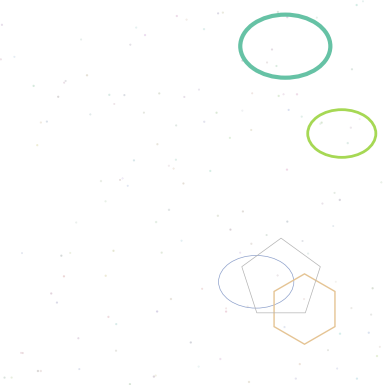[{"shape": "oval", "thickness": 3, "radius": 0.58, "center": [0.741, 0.88]}, {"shape": "oval", "thickness": 0.5, "radius": 0.49, "center": [0.665, 0.268]}, {"shape": "oval", "thickness": 2, "radius": 0.44, "center": [0.888, 0.653]}, {"shape": "hexagon", "thickness": 1, "radius": 0.46, "center": [0.791, 0.197]}, {"shape": "pentagon", "thickness": 0.5, "radius": 0.54, "center": [0.73, 0.274]}]